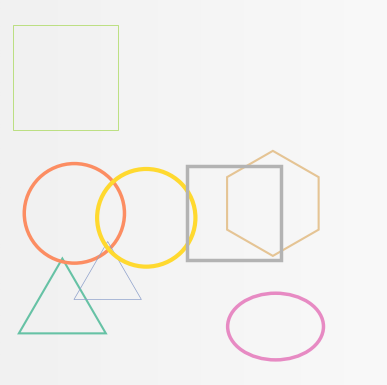[{"shape": "triangle", "thickness": 1.5, "radius": 0.65, "center": [0.161, 0.199]}, {"shape": "circle", "thickness": 2.5, "radius": 0.65, "center": [0.192, 0.446]}, {"shape": "triangle", "thickness": 0.5, "radius": 0.5, "center": [0.278, 0.272]}, {"shape": "oval", "thickness": 2.5, "radius": 0.62, "center": [0.711, 0.152]}, {"shape": "square", "thickness": 0.5, "radius": 0.68, "center": [0.169, 0.798]}, {"shape": "circle", "thickness": 3, "radius": 0.63, "center": [0.377, 0.434]}, {"shape": "hexagon", "thickness": 1.5, "radius": 0.68, "center": [0.704, 0.472]}, {"shape": "square", "thickness": 2.5, "radius": 0.61, "center": [0.604, 0.447]}]